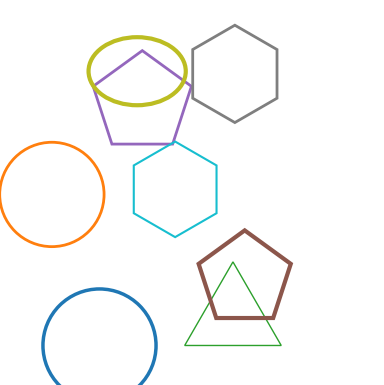[{"shape": "circle", "thickness": 2.5, "radius": 0.73, "center": [0.258, 0.103]}, {"shape": "circle", "thickness": 2, "radius": 0.68, "center": [0.135, 0.495]}, {"shape": "triangle", "thickness": 1, "radius": 0.72, "center": [0.605, 0.175]}, {"shape": "pentagon", "thickness": 2, "radius": 0.67, "center": [0.37, 0.734]}, {"shape": "pentagon", "thickness": 3, "radius": 0.63, "center": [0.636, 0.276]}, {"shape": "hexagon", "thickness": 2, "radius": 0.63, "center": [0.61, 0.808]}, {"shape": "oval", "thickness": 3, "radius": 0.63, "center": [0.356, 0.815]}, {"shape": "hexagon", "thickness": 1.5, "radius": 0.62, "center": [0.455, 0.508]}]